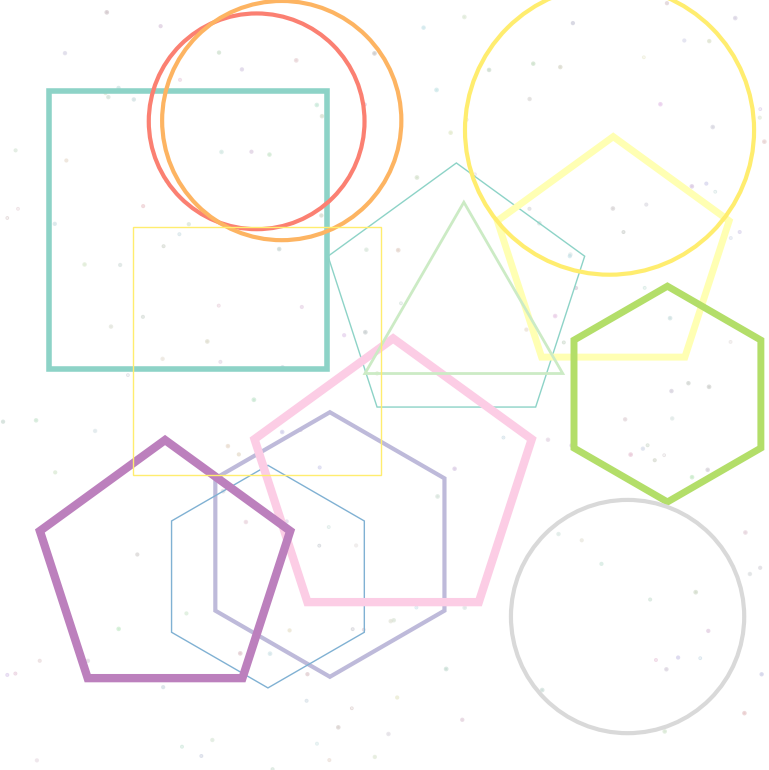[{"shape": "square", "thickness": 2, "radius": 0.9, "center": [0.244, 0.702]}, {"shape": "pentagon", "thickness": 0.5, "radius": 0.88, "center": [0.593, 0.613]}, {"shape": "pentagon", "thickness": 2.5, "radius": 0.79, "center": [0.796, 0.664]}, {"shape": "hexagon", "thickness": 1.5, "radius": 0.86, "center": [0.428, 0.293]}, {"shape": "circle", "thickness": 1.5, "radius": 0.7, "center": [0.333, 0.842]}, {"shape": "hexagon", "thickness": 0.5, "radius": 0.72, "center": [0.348, 0.251]}, {"shape": "circle", "thickness": 1.5, "radius": 0.78, "center": [0.366, 0.843]}, {"shape": "hexagon", "thickness": 2.5, "radius": 0.7, "center": [0.867, 0.488]}, {"shape": "pentagon", "thickness": 3, "radius": 0.95, "center": [0.511, 0.371]}, {"shape": "circle", "thickness": 1.5, "radius": 0.76, "center": [0.815, 0.199]}, {"shape": "pentagon", "thickness": 3, "radius": 0.85, "center": [0.214, 0.258]}, {"shape": "triangle", "thickness": 1, "radius": 0.74, "center": [0.602, 0.589]}, {"shape": "square", "thickness": 0.5, "radius": 0.8, "center": [0.334, 0.545]}, {"shape": "circle", "thickness": 1.5, "radius": 0.94, "center": [0.792, 0.831]}]